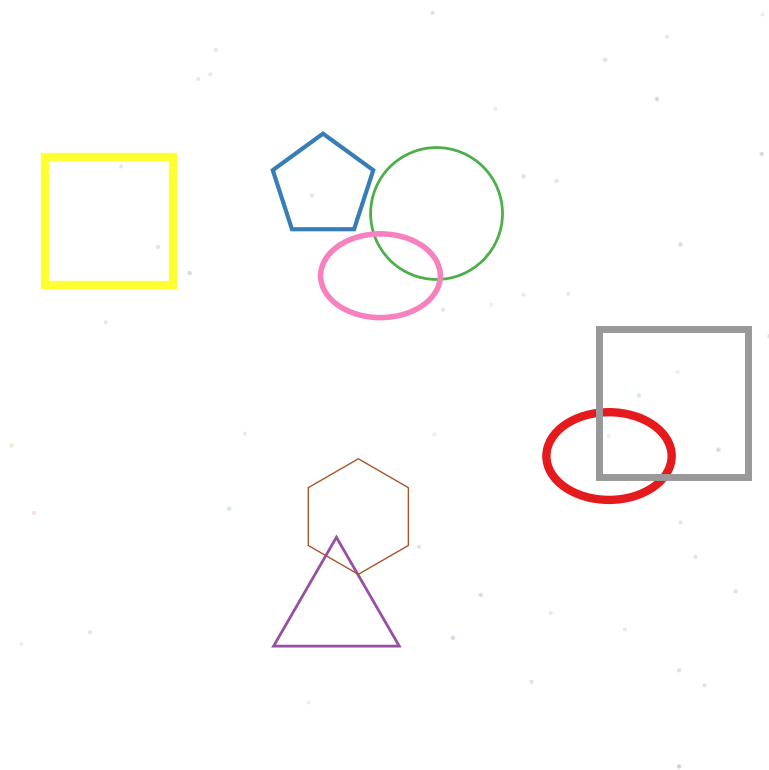[{"shape": "oval", "thickness": 3, "radius": 0.41, "center": [0.791, 0.408]}, {"shape": "pentagon", "thickness": 1.5, "radius": 0.34, "center": [0.419, 0.758]}, {"shape": "circle", "thickness": 1, "radius": 0.43, "center": [0.567, 0.723]}, {"shape": "triangle", "thickness": 1, "radius": 0.47, "center": [0.437, 0.208]}, {"shape": "square", "thickness": 3, "radius": 0.42, "center": [0.142, 0.713]}, {"shape": "hexagon", "thickness": 0.5, "radius": 0.38, "center": [0.465, 0.329]}, {"shape": "oval", "thickness": 2, "radius": 0.39, "center": [0.494, 0.642]}, {"shape": "square", "thickness": 2.5, "radius": 0.48, "center": [0.875, 0.476]}]